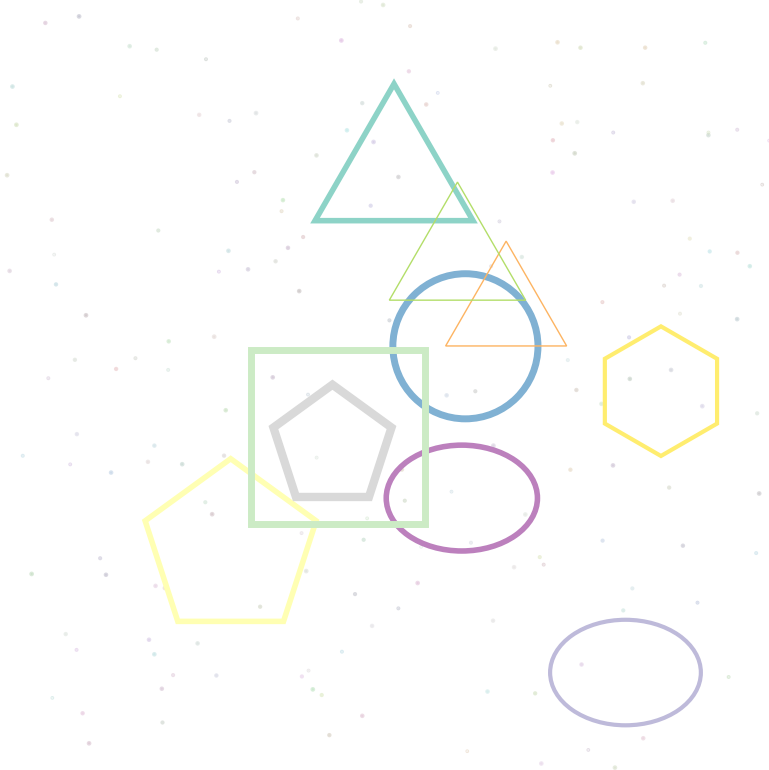[{"shape": "triangle", "thickness": 2, "radius": 0.59, "center": [0.512, 0.773]}, {"shape": "pentagon", "thickness": 2, "radius": 0.58, "center": [0.3, 0.287]}, {"shape": "oval", "thickness": 1.5, "radius": 0.49, "center": [0.812, 0.127]}, {"shape": "circle", "thickness": 2.5, "radius": 0.47, "center": [0.604, 0.55]}, {"shape": "triangle", "thickness": 0.5, "radius": 0.45, "center": [0.657, 0.596]}, {"shape": "triangle", "thickness": 0.5, "radius": 0.51, "center": [0.594, 0.661]}, {"shape": "pentagon", "thickness": 3, "radius": 0.4, "center": [0.432, 0.42]}, {"shape": "oval", "thickness": 2, "radius": 0.49, "center": [0.6, 0.353]}, {"shape": "square", "thickness": 2.5, "radius": 0.56, "center": [0.439, 0.432]}, {"shape": "hexagon", "thickness": 1.5, "radius": 0.42, "center": [0.858, 0.492]}]